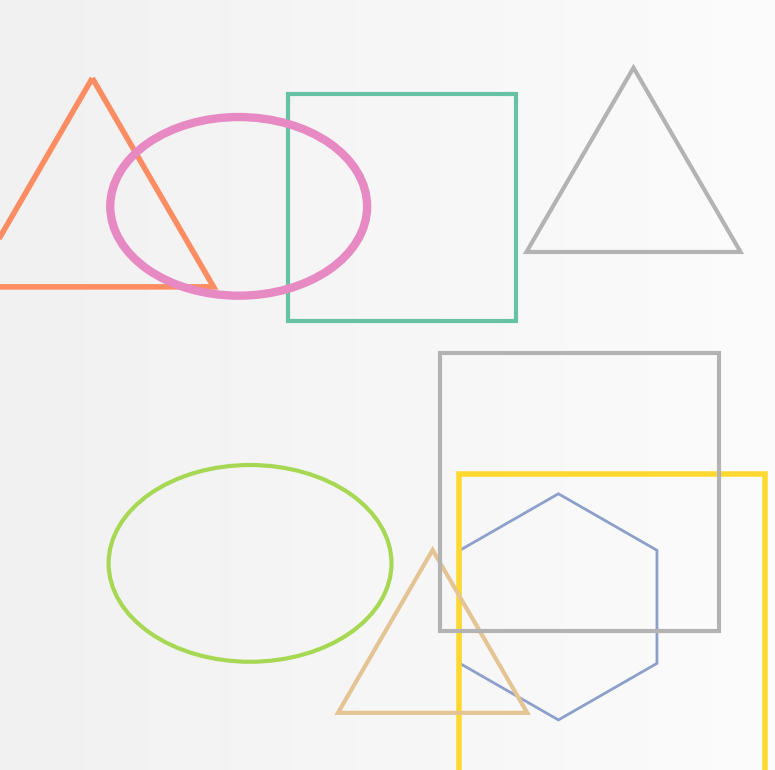[{"shape": "square", "thickness": 1.5, "radius": 0.74, "center": [0.519, 0.73]}, {"shape": "triangle", "thickness": 2, "radius": 0.9, "center": [0.119, 0.718]}, {"shape": "hexagon", "thickness": 1, "radius": 0.73, "center": [0.721, 0.212]}, {"shape": "oval", "thickness": 3, "radius": 0.83, "center": [0.308, 0.732]}, {"shape": "oval", "thickness": 1.5, "radius": 0.91, "center": [0.323, 0.268]}, {"shape": "square", "thickness": 2, "radius": 0.99, "center": [0.79, 0.186]}, {"shape": "triangle", "thickness": 1.5, "radius": 0.71, "center": [0.558, 0.145]}, {"shape": "triangle", "thickness": 1.5, "radius": 0.8, "center": [0.817, 0.753]}, {"shape": "square", "thickness": 1.5, "radius": 0.9, "center": [0.747, 0.361]}]